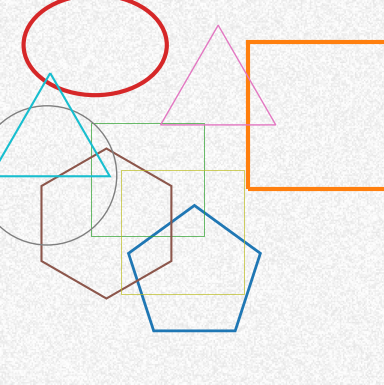[{"shape": "pentagon", "thickness": 2, "radius": 0.9, "center": [0.505, 0.286]}, {"shape": "square", "thickness": 3, "radius": 0.96, "center": [0.834, 0.7]}, {"shape": "square", "thickness": 0.5, "radius": 0.74, "center": [0.383, 0.533]}, {"shape": "oval", "thickness": 3, "radius": 0.93, "center": [0.247, 0.883]}, {"shape": "hexagon", "thickness": 1.5, "radius": 0.97, "center": [0.276, 0.419]}, {"shape": "triangle", "thickness": 1, "radius": 0.86, "center": [0.567, 0.762]}, {"shape": "circle", "thickness": 1, "radius": 0.9, "center": [0.122, 0.544]}, {"shape": "square", "thickness": 0.5, "radius": 0.8, "center": [0.473, 0.397]}, {"shape": "triangle", "thickness": 1.5, "radius": 0.89, "center": [0.13, 0.631]}]